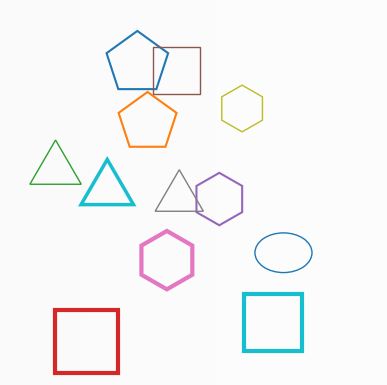[{"shape": "pentagon", "thickness": 1.5, "radius": 0.42, "center": [0.354, 0.836]}, {"shape": "oval", "thickness": 1, "radius": 0.37, "center": [0.732, 0.344]}, {"shape": "pentagon", "thickness": 1.5, "radius": 0.39, "center": [0.381, 0.682]}, {"shape": "triangle", "thickness": 1, "radius": 0.38, "center": [0.143, 0.56]}, {"shape": "square", "thickness": 3, "radius": 0.41, "center": [0.224, 0.112]}, {"shape": "hexagon", "thickness": 1.5, "radius": 0.34, "center": [0.566, 0.483]}, {"shape": "square", "thickness": 1, "radius": 0.31, "center": [0.455, 0.816]}, {"shape": "hexagon", "thickness": 3, "radius": 0.38, "center": [0.431, 0.324]}, {"shape": "triangle", "thickness": 1, "radius": 0.36, "center": [0.463, 0.487]}, {"shape": "hexagon", "thickness": 1, "radius": 0.3, "center": [0.625, 0.718]}, {"shape": "square", "thickness": 3, "radius": 0.37, "center": [0.704, 0.163]}, {"shape": "triangle", "thickness": 2.5, "radius": 0.39, "center": [0.277, 0.508]}]